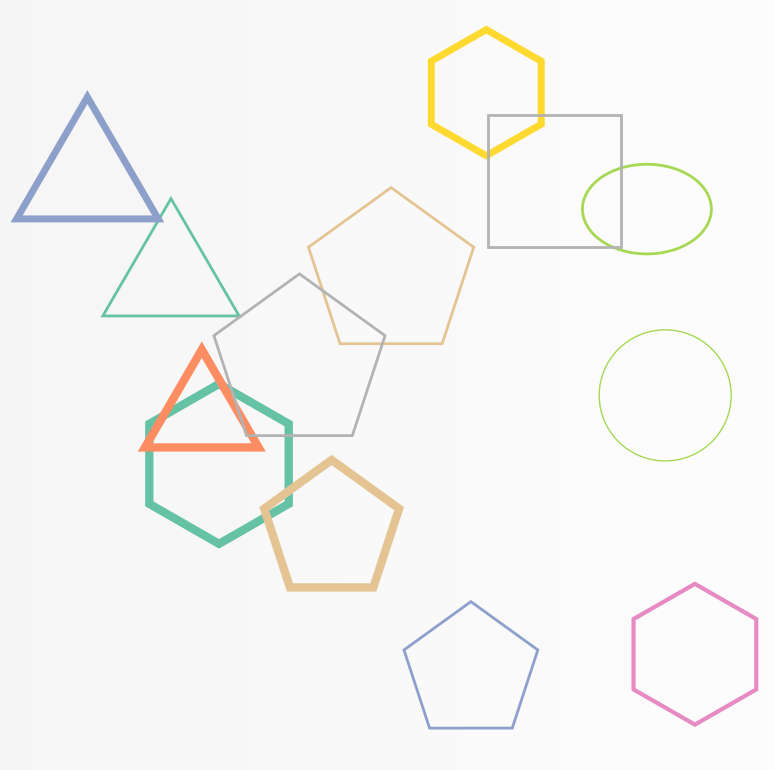[{"shape": "triangle", "thickness": 1, "radius": 0.51, "center": [0.221, 0.64]}, {"shape": "hexagon", "thickness": 3, "radius": 0.52, "center": [0.283, 0.398]}, {"shape": "triangle", "thickness": 3, "radius": 0.42, "center": [0.26, 0.461]}, {"shape": "triangle", "thickness": 2.5, "radius": 0.53, "center": [0.113, 0.768]}, {"shape": "pentagon", "thickness": 1, "radius": 0.45, "center": [0.608, 0.128]}, {"shape": "hexagon", "thickness": 1.5, "radius": 0.46, "center": [0.897, 0.15]}, {"shape": "circle", "thickness": 0.5, "radius": 0.43, "center": [0.858, 0.487]}, {"shape": "oval", "thickness": 1, "radius": 0.42, "center": [0.835, 0.728]}, {"shape": "hexagon", "thickness": 2.5, "radius": 0.41, "center": [0.627, 0.88]}, {"shape": "pentagon", "thickness": 3, "radius": 0.46, "center": [0.428, 0.311]}, {"shape": "pentagon", "thickness": 1, "radius": 0.56, "center": [0.505, 0.644]}, {"shape": "pentagon", "thickness": 1, "radius": 0.58, "center": [0.386, 0.528]}, {"shape": "square", "thickness": 1, "radius": 0.43, "center": [0.715, 0.765]}]